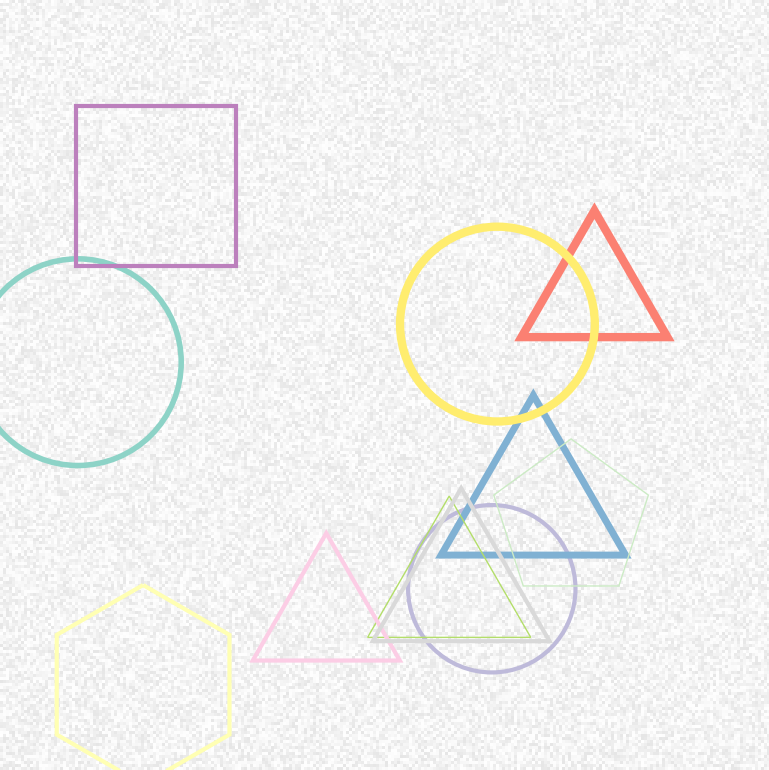[{"shape": "circle", "thickness": 2, "radius": 0.67, "center": [0.101, 0.53]}, {"shape": "hexagon", "thickness": 1.5, "radius": 0.65, "center": [0.186, 0.111]}, {"shape": "circle", "thickness": 1.5, "radius": 0.54, "center": [0.639, 0.235]}, {"shape": "triangle", "thickness": 3, "radius": 0.55, "center": [0.772, 0.617]}, {"shape": "triangle", "thickness": 2.5, "radius": 0.69, "center": [0.693, 0.348]}, {"shape": "triangle", "thickness": 0.5, "radius": 0.61, "center": [0.583, 0.233]}, {"shape": "triangle", "thickness": 1.5, "radius": 0.55, "center": [0.424, 0.197]}, {"shape": "triangle", "thickness": 1.5, "radius": 0.66, "center": [0.599, 0.234]}, {"shape": "square", "thickness": 1.5, "radius": 0.52, "center": [0.202, 0.758]}, {"shape": "pentagon", "thickness": 0.5, "radius": 0.53, "center": [0.742, 0.324]}, {"shape": "circle", "thickness": 3, "radius": 0.63, "center": [0.646, 0.579]}]